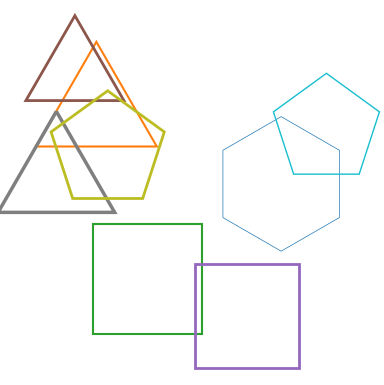[{"shape": "hexagon", "thickness": 0.5, "radius": 0.87, "center": [0.73, 0.522]}, {"shape": "triangle", "thickness": 1.5, "radius": 0.91, "center": [0.25, 0.71]}, {"shape": "square", "thickness": 1.5, "radius": 0.71, "center": [0.382, 0.275]}, {"shape": "square", "thickness": 2, "radius": 0.68, "center": [0.642, 0.179]}, {"shape": "triangle", "thickness": 2, "radius": 0.74, "center": [0.195, 0.812]}, {"shape": "triangle", "thickness": 2.5, "radius": 0.87, "center": [0.146, 0.536]}, {"shape": "pentagon", "thickness": 2, "radius": 0.77, "center": [0.28, 0.61]}, {"shape": "pentagon", "thickness": 1, "radius": 0.72, "center": [0.848, 0.665]}]